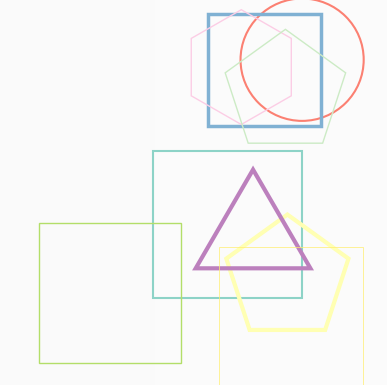[{"shape": "square", "thickness": 1.5, "radius": 0.96, "center": [0.587, 0.417]}, {"shape": "pentagon", "thickness": 3, "radius": 0.83, "center": [0.742, 0.277]}, {"shape": "circle", "thickness": 1.5, "radius": 0.79, "center": [0.78, 0.845]}, {"shape": "square", "thickness": 2.5, "radius": 0.73, "center": [0.682, 0.818]}, {"shape": "square", "thickness": 1, "radius": 0.91, "center": [0.285, 0.239]}, {"shape": "hexagon", "thickness": 1, "radius": 0.75, "center": [0.623, 0.826]}, {"shape": "triangle", "thickness": 3, "radius": 0.85, "center": [0.653, 0.389]}, {"shape": "pentagon", "thickness": 1, "radius": 0.82, "center": [0.737, 0.76]}, {"shape": "square", "thickness": 0.5, "radius": 0.93, "center": [0.751, 0.174]}]